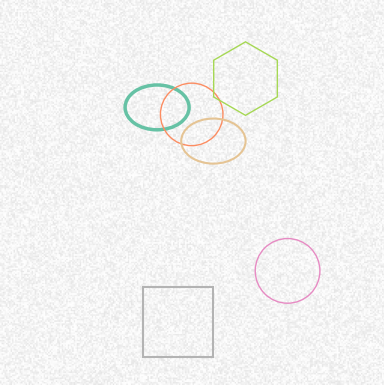[{"shape": "oval", "thickness": 2.5, "radius": 0.42, "center": [0.408, 0.721]}, {"shape": "circle", "thickness": 1, "radius": 0.41, "center": [0.498, 0.703]}, {"shape": "circle", "thickness": 1, "radius": 0.42, "center": [0.747, 0.296]}, {"shape": "hexagon", "thickness": 1, "radius": 0.48, "center": [0.638, 0.796]}, {"shape": "oval", "thickness": 1.5, "radius": 0.42, "center": [0.554, 0.634]}, {"shape": "square", "thickness": 1.5, "radius": 0.45, "center": [0.462, 0.163]}]